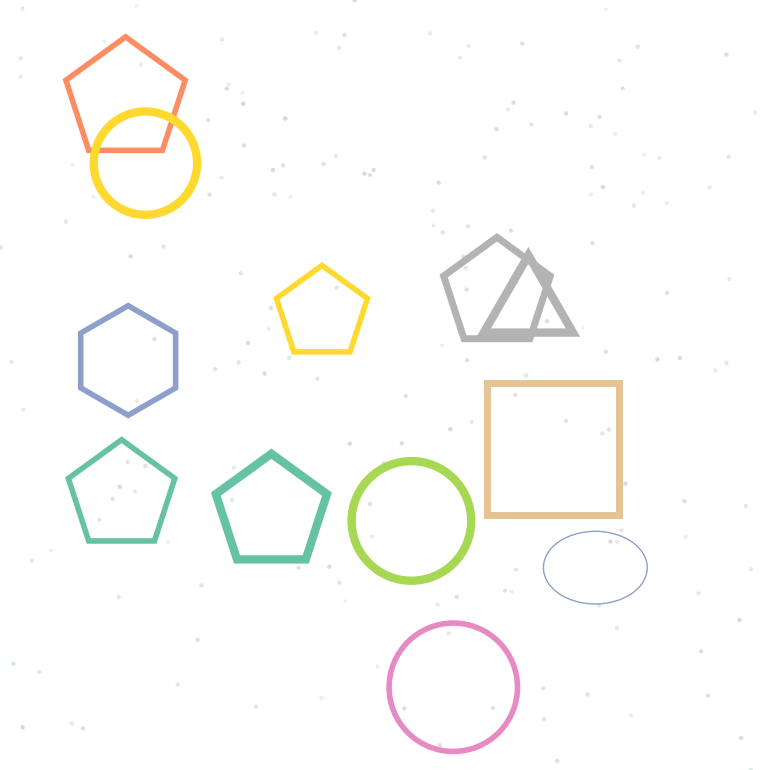[{"shape": "pentagon", "thickness": 3, "radius": 0.38, "center": [0.352, 0.335]}, {"shape": "pentagon", "thickness": 2, "radius": 0.36, "center": [0.158, 0.356]}, {"shape": "pentagon", "thickness": 2, "radius": 0.41, "center": [0.163, 0.871]}, {"shape": "oval", "thickness": 0.5, "radius": 0.34, "center": [0.773, 0.263]}, {"shape": "hexagon", "thickness": 2, "radius": 0.36, "center": [0.166, 0.532]}, {"shape": "circle", "thickness": 2, "radius": 0.42, "center": [0.589, 0.107]}, {"shape": "circle", "thickness": 3, "radius": 0.39, "center": [0.534, 0.323]}, {"shape": "pentagon", "thickness": 2, "radius": 0.31, "center": [0.418, 0.593]}, {"shape": "circle", "thickness": 3, "radius": 0.34, "center": [0.189, 0.788]}, {"shape": "square", "thickness": 2.5, "radius": 0.43, "center": [0.718, 0.417]}, {"shape": "triangle", "thickness": 3, "radius": 0.33, "center": [0.686, 0.602]}, {"shape": "pentagon", "thickness": 2.5, "radius": 0.36, "center": [0.645, 0.619]}]